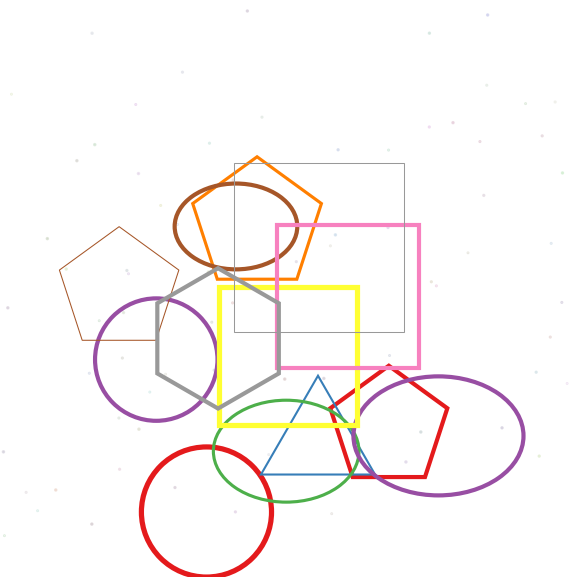[{"shape": "circle", "thickness": 2.5, "radius": 0.56, "center": [0.358, 0.113]}, {"shape": "pentagon", "thickness": 2, "radius": 0.53, "center": [0.673, 0.259]}, {"shape": "triangle", "thickness": 1, "radius": 0.57, "center": [0.551, 0.234]}, {"shape": "oval", "thickness": 1.5, "radius": 0.63, "center": [0.496, 0.218]}, {"shape": "oval", "thickness": 2, "radius": 0.74, "center": [0.759, 0.244]}, {"shape": "circle", "thickness": 2, "radius": 0.53, "center": [0.271, 0.376]}, {"shape": "pentagon", "thickness": 1.5, "radius": 0.59, "center": [0.445, 0.61]}, {"shape": "square", "thickness": 2.5, "radius": 0.6, "center": [0.499, 0.383]}, {"shape": "pentagon", "thickness": 0.5, "radius": 0.54, "center": [0.206, 0.498]}, {"shape": "oval", "thickness": 2, "radius": 0.53, "center": [0.409, 0.607]}, {"shape": "square", "thickness": 2, "radius": 0.62, "center": [0.603, 0.485]}, {"shape": "hexagon", "thickness": 2, "radius": 0.61, "center": [0.378, 0.413]}, {"shape": "square", "thickness": 0.5, "radius": 0.73, "center": [0.553, 0.571]}]